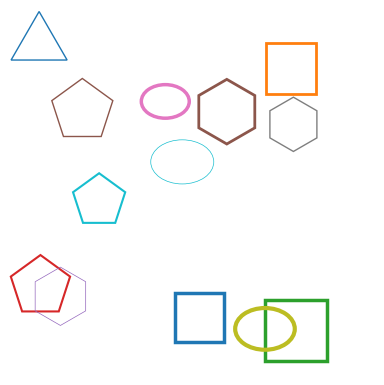[{"shape": "square", "thickness": 2.5, "radius": 0.32, "center": [0.519, 0.176]}, {"shape": "triangle", "thickness": 1, "radius": 0.42, "center": [0.102, 0.886]}, {"shape": "square", "thickness": 2, "radius": 0.33, "center": [0.756, 0.822]}, {"shape": "square", "thickness": 2.5, "radius": 0.4, "center": [0.769, 0.141]}, {"shape": "pentagon", "thickness": 1.5, "radius": 0.4, "center": [0.105, 0.257]}, {"shape": "hexagon", "thickness": 0.5, "radius": 0.38, "center": [0.157, 0.23]}, {"shape": "hexagon", "thickness": 2, "radius": 0.42, "center": [0.589, 0.71]}, {"shape": "pentagon", "thickness": 1, "radius": 0.42, "center": [0.214, 0.713]}, {"shape": "oval", "thickness": 2.5, "radius": 0.31, "center": [0.429, 0.737]}, {"shape": "hexagon", "thickness": 1, "radius": 0.35, "center": [0.762, 0.677]}, {"shape": "oval", "thickness": 3, "radius": 0.39, "center": [0.688, 0.146]}, {"shape": "oval", "thickness": 0.5, "radius": 0.41, "center": [0.473, 0.58]}, {"shape": "pentagon", "thickness": 1.5, "radius": 0.36, "center": [0.257, 0.479]}]